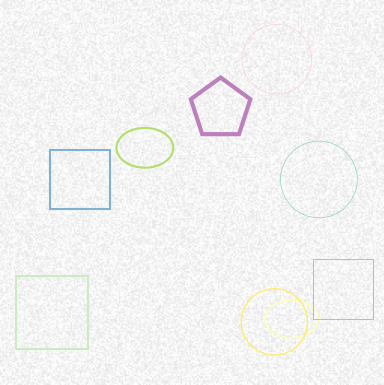[{"shape": "circle", "thickness": 0.5, "radius": 0.5, "center": [0.828, 0.534]}, {"shape": "oval", "thickness": 1, "radius": 0.35, "center": [0.757, 0.172]}, {"shape": "square", "thickness": 0.5, "radius": 0.39, "center": [0.892, 0.248]}, {"shape": "square", "thickness": 1.5, "radius": 0.39, "center": [0.208, 0.534]}, {"shape": "oval", "thickness": 1.5, "radius": 0.37, "center": [0.376, 0.616]}, {"shape": "circle", "thickness": 0.5, "radius": 0.45, "center": [0.719, 0.846]}, {"shape": "pentagon", "thickness": 3, "radius": 0.41, "center": [0.573, 0.717]}, {"shape": "square", "thickness": 1.5, "radius": 0.47, "center": [0.135, 0.188]}, {"shape": "circle", "thickness": 1, "radius": 0.43, "center": [0.713, 0.164]}]